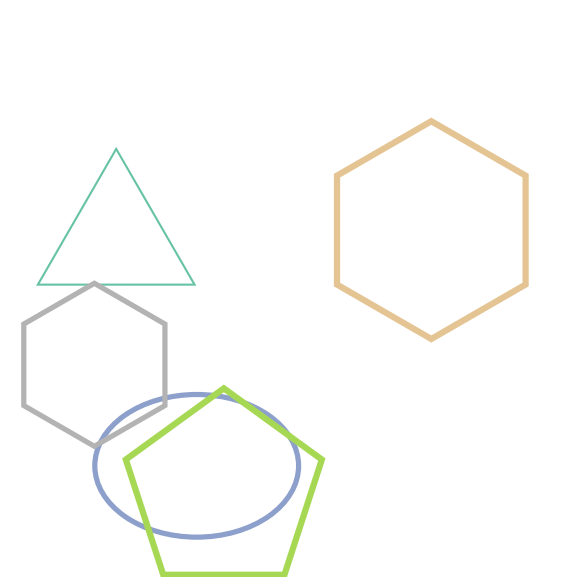[{"shape": "triangle", "thickness": 1, "radius": 0.78, "center": [0.201, 0.585]}, {"shape": "oval", "thickness": 2.5, "radius": 0.88, "center": [0.341, 0.193]}, {"shape": "pentagon", "thickness": 3, "radius": 0.89, "center": [0.388, 0.148]}, {"shape": "hexagon", "thickness": 3, "radius": 0.94, "center": [0.747, 0.601]}, {"shape": "hexagon", "thickness": 2.5, "radius": 0.71, "center": [0.163, 0.367]}]